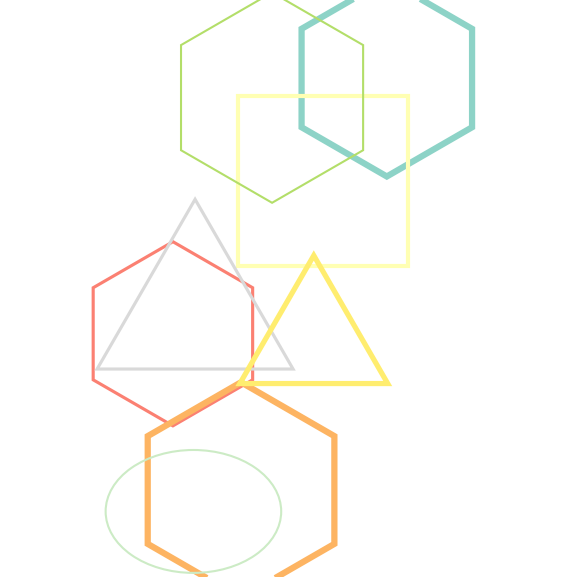[{"shape": "hexagon", "thickness": 3, "radius": 0.85, "center": [0.67, 0.864]}, {"shape": "square", "thickness": 2, "radius": 0.74, "center": [0.559, 0.686]}, {"shape": "hexagon", "thickness": 1.5, "radius": 0.8, "center": [0.299, 0.421]}, {"shape": "hexagon", "thickness": 3, "radius": 0.93, "center": [0.417, 0.151]}, {"shape": "hexagon", "thickness": 1, "radius": 0.91, "center": [0.471, 0.83]}, {"shape": "triangle", "thickness": 1.5, "radius": 0.98, "center": [0.338, 0.458]}, {"shape": "oval", "thickness": 1, "radius": 0.76, "center": [0.335, 0.114]}, {"shape": "triangle", "thickness": 2.5, "radius": 0.74, "center": [0.543, 0.409]}]